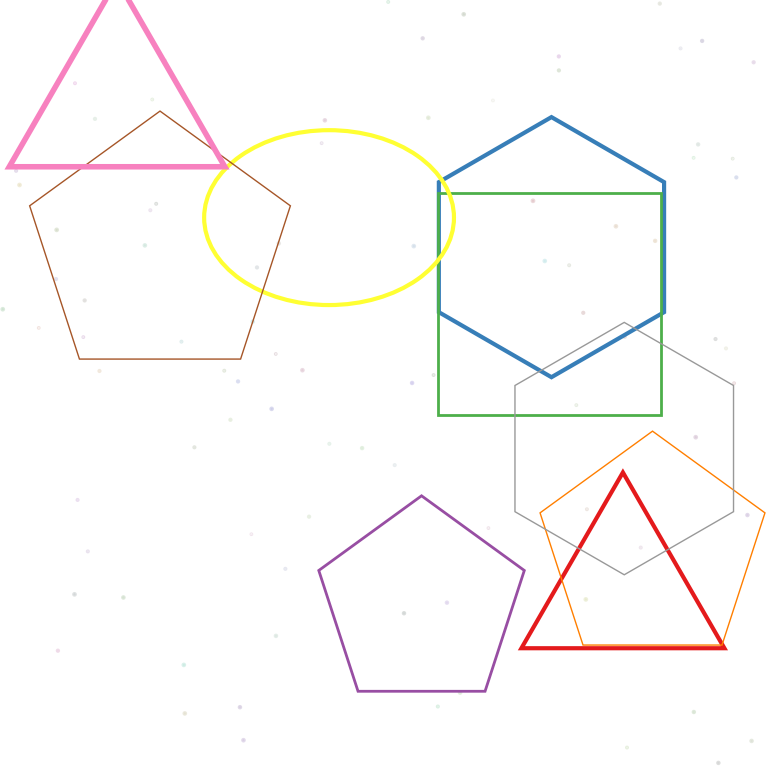[{"shape": "triangle", "thickness": 1.5, "radius": 0.76, "center": [0.809, 0.234]}, {"shape": "hexagon", "thickness": 1.5, "radius": 0.84, "center": [0.716, 0.679]}, {"shape": "square", "thickness": 1, "radius": 0.72, "center": [0.713, 0.605]}, {"shape": "pentagon", "thickness": 1, "radius": 0.7, "center": [0.547, 0.216]}, {"shape": "pentagon", "thickness": 0.5, "radius": 0.77, "center": [0.847, 0.286]}, {"shape": "oval", "thickness": 1.5, "radius": 0.81, "center": [0.427, 0.717]}, {"shape": "pentagon", "thickness": 0.5, "radius": 0.89, "center": [0.208, 0.678]}, {"shape": "triangle", "thickness": 2, "radius": 0.81, "center": [0.152, 0.864]}, {"shape": "hexagon", "thickness": 0.5, "radius": 0.82, "center": [0.811, 0.417]}]